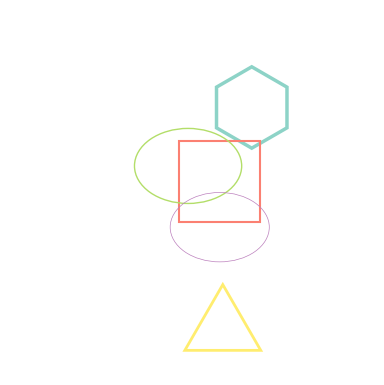[{"shape": "hexagon", "thickness": 2.5, "radius": 0.53, "center": [0.654, 0.721]}, {"shape": "square", "thickness": 1.5, "radius": 0.52, "center": [0.57, 0.529]}, {"shape": "oval", "thickness": 1, "radius": 0.7, "center": [0.489, 0.569]}, {"shape": "oval", "thickness": 0.5, "radius": 0.64, "center": [0.571, 0.41]}, {"shape": "triangle", "thickness": 2, "radius": 0.57, "center": [0.579, 0.147]}]